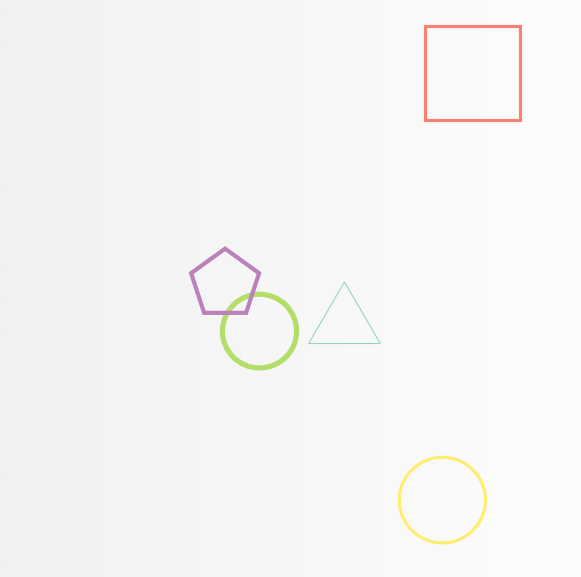[{"shape": "triangle", "thickness": 0.5, "radius": 0.36, "center": [0.593, 0.44]}, {"shape": "square", "thickness": 1.5, "radius": 0.41, "center": [0.813, 0.872]}, {"shape": "circle", "thickness": 2.5, "radius": 0.32, "center": [0.447, 0.426]}, {"shape": "pentagon", "thickness": 2, "radius": 0.31, "center": [0.387, 0.507]}, {"shape": "circle", "thickness": 1.5, "radius": 0.37, "center": [0.761, 0.133]}]